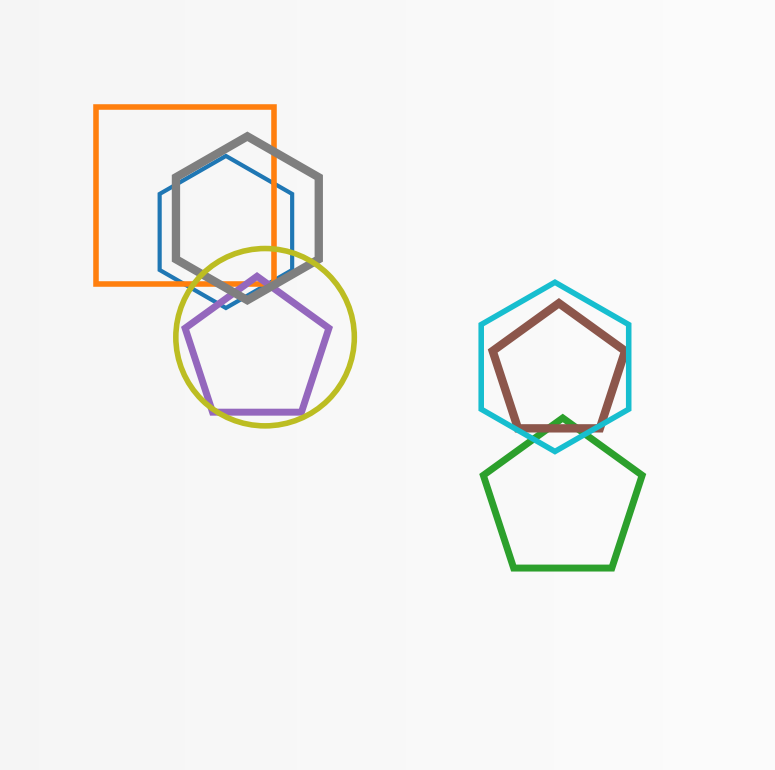[{"shape": "hexagon", "thickness": 1.5, "radius": 0.49, "center": [0.291, 0.699]}, {"shape": "square", "thickness": 2, "radius": 0.57, "center": [0.238, 0.746]}, {"shape": "pentagon", "thickness": 2.5, "radius": 0.54, "center": [0.726, 0.349]}, {"shape": "pentagon", "thickness": 2.5, "radius": 0.49, "center": [0.332, 0.544]}, {"shape": "pentagon", "thickness": 3, "radius": 0.45, "center": [0.721, 0.516]}, {"shape": "hexagon", "thickness": 3, "radius": 0.53, "center": [0.319, 0.717]}, {"shape": "circle", "thickness": 2, "radius": 0.58, "center": [0.342, 0.562]}, {"shape": "hexagon", "thickness": 2, "radius": 0.55, "center": [0.716, 0.524]}]